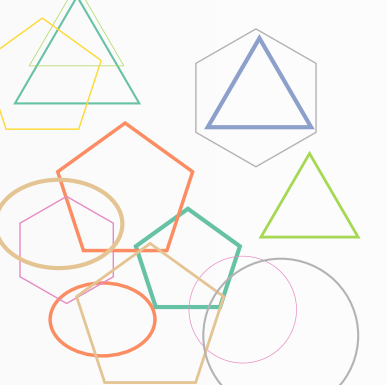[{"shape": "pentagon", "thickness": 3, "radius": 0.71, "center": [0.485, 0.317]}, {"shape": "triangle", "thickness": 1.5, "radius": 0.93, "center": [0.199, 0.824]}, {"shape": "oval", "thickness": 2.5, "radius": 0.68, "center": [0.265, 0.17]}, {"shape": "pentagon", "thickness": 2.5, "radius": 0.92, "center": [0.323, 0.497]}, {"shape": "triangle", "thickness": 3, "radius": 0.77, "center": [0.67, 0.747]}, {"shape": "hexagon", "thickness": 1, "radius": 0.7, "center": [0.172, 0.351]}, {"shape": "circle", "thickness": 0.5, "radius": 0.69, "center": [0.626, 0.196]}, {"shape": "triangle", "thickness": 2, "radius": 0.72, "center": [0.799, 0.457]}, {"shape": "triangle", "thickness": 0.5, "radius": 0.7, "center": [0.198, 0.899]}, {"shape": "pentagon", "thickness": 1, "radius": 0.8, "center": [0.109, 0.794]}, {"shape": "pentagon", "thickness": 2, "radius": 1.0, "center": [0.387, 0.168]}, {"shape": "oval", "thickness": 3, "radius": 0.82, "center": [0.152, 0.418]}, {"shape": "circle", "thickness": 1.5, "radius": 1.0, "center": [0.725, 0.128]}, {"shape": "hexagon", "thickness": 1, "radius": 0.9, "center": [0.661, 0.746]}]